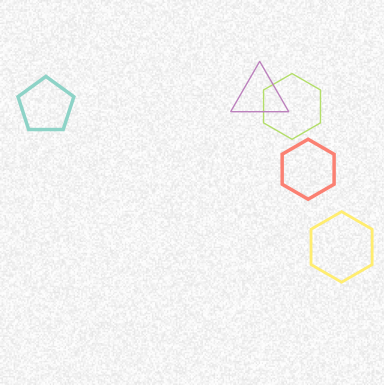[{"shape": "pentagon", "thickness": 2.5, "radius": 0.38, "center": [0.119, 0.725]}, {"shape": "hexagon", "thickness": 2.5, "radius": 0.39, "center": [0.8, 0.56]}, {"shape": "hexagon", "thickness": 1, "radius": 0.43, "center": [0.759, 0.724]}, {"shape": "triangle", "thickness": 1, "radius": 0.44, "center": [0.675, 0.753]}, {"shape": "hexagon", "thickness": 2, "radius": 0.46, "center": [0.887, 0.359]}]